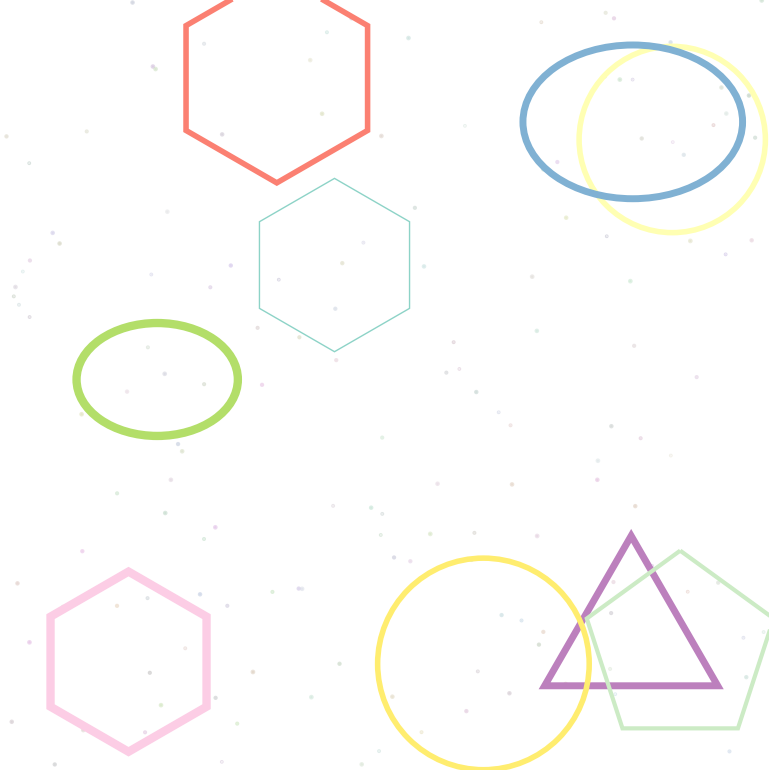[{"shape": "hexagon", "thickness": 0.5, "radius": 0.56, "center": [0.434, 0.656]}, {"shape": "circle", "thickness": 2, "radius": 0.6, "center": [0.873, 0.819]}, {"shape": "hexagon", "thickness": 2, "radius": 0.68, "center": [0.359, 0.899]}, {"shape": "oval", "thickness": 2.5, "radius": 0.71, "center": [0.822, 0.842]}, {"shape": "oval", "thickness": 3, "radius": 0.52, "center": [0.204, 0.507]}, {"shape": "hexagon", "thickness": 3, "radius": 0.58, "center": [0.167, 0.141]}, {"shape": "triangle", "thickness": 2.5, "radius": 0.65, "center": [0.82, 0.174]}, {"shape": "pentagon", "thickness": 1.5, "radius": 0.64, "center": [0.883, 0.157]}, {"shape": "circle", "thickness": 2, "radius": 0.69, "center": [0.628, 0.138]}]